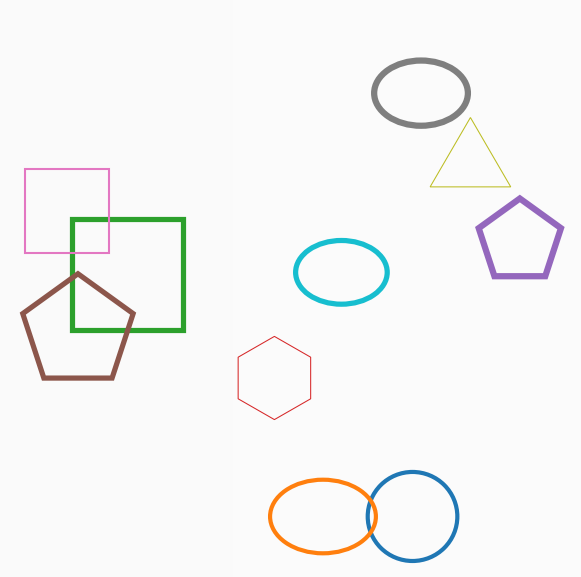[{"shape": "circle", "thickness": 2, "radius": 0.39, "center": [0.71, 0.105]}, {"shape": "oval", "thickness": 2, "radius": 0.46, "center": [0.556, 0.105]}, {"shape": "square", "thickness": 2.5, "radius": 0.48, "center": [0.22, 0.525]}, {"shape": "hexagon", "thickness": 0.5, "radius": 0.36, "center": [0.472, 0.345]}, {"shape": "pentagon", "thickness": 3, "radius": 0.37, "center": [0.894, 0.581]}, {"shape": "pentagon", "thickness": 2.5, "radius": 0.5, "center": [0.134, 0.425]}, {"shape": "square", "thickness": 1, "radius": 0.36, "center": [0.116, 0.634]}, {"shape": "oval", "thickness": 3, "radius": 0.4, "center": [0.724, 0.838]}, {"shape": "triangle", "thickness": 0.5, "radius": 0.4, "center": [0.809, 0.716]}, {"shape": "oval", "thickness": 2.5, "radius": 0.39, "center": [0.587, 0.528]}]